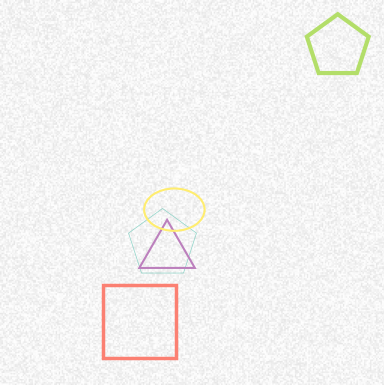[{"shape": "pentagon", "thickness": 0.5, "radius": 0.46, "center": [0.422, 0.366]}, {"shape": "square", "thickness": 2.5, "radius": 0.48, "center": [0.362, 0.165]}, {"shape": "pentagon", "thickness": 3, "radius": 0.42, "center": [0.877, 0.879]}, {"shape": "triangle", "thickness": 1.5, "radius": 0.42, "center": [0.434, 0.346]}, {"shape": "oval", "thickness": 1.5, "radius": 0.39, "center": [0.453, 0.455]}]